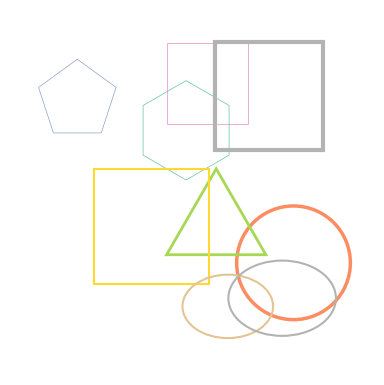[{"shape": "hexagon", "thickness": 0.5, "radius": 0.64, "center": [0.483, 0.662]}, {"shape": "circle", "thickness": 2.5, "radius": 0.74, "center": [0.762, 0.317]}, {"shape": "pentagon", "thickness": 0.5, "radius": 0.53, "center": [0.201, 0.74]}, {"shape": "square", "thickness": 0.5, "radius": 0.53, "center": [0.539, 0.784]}, {"shape": "triangle", "thickness": 2, "radius": 0.74, "center": [0.562, 0.413]}, {"shape": "square", "thickness": 1.5, "radius": 0.75, "center": [0.393, 0.412]}, {"shape": "oval", "thickness": 1.5, "radius": 0.59, "center": [0.592, 0.204]}, {"shape": "oval", "thickness": 1.5, "radius": 0.7, "center": [0.733, 0.225]}, {"shape": "square", "thickness": 3, "radius": 0.7, "center": [0.699, 0.75]}]